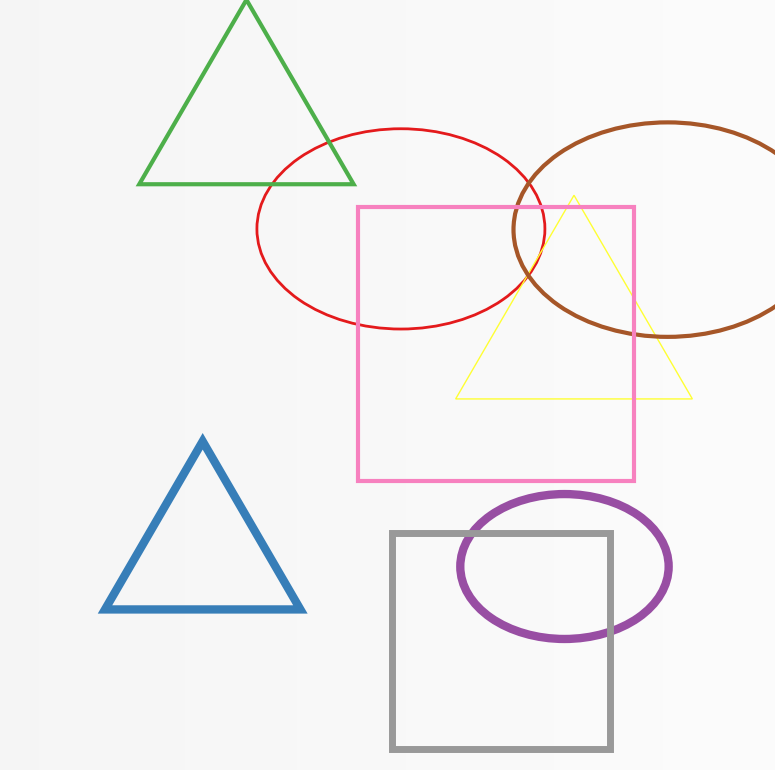[{"shape": "oval", "thickness": 1, "radius": 0.93, "center": [0.517, 0.703]}, {"shape": "triangle", "thickness": 3, "radius": 0.73, "center": [0.262, 0.281]}, {"shape": "triangle", "thickness": 1.5, "radius": 0.8, "center": [0.318, 0.841]}, {"shape": "oval", "thickness": 3, "radius": 0.67, "center": [0.728, 0.264]}, {"shape": "triangle", "thickness": 0.5, "radius": 0.88, "center": [0.741, 0.57]}, {"shape": "oval", "thickness": 1.5, "radius": 0.99, "center": [0.862, 0.702]}, {"shape": "square", "thickness": 1.5, "radius": 0.89, "center": [0.64, 0.553]}, {"shape": "square", "thickness": 2.5, "radius": 0.7, "center": [0.646, 0.167]}]